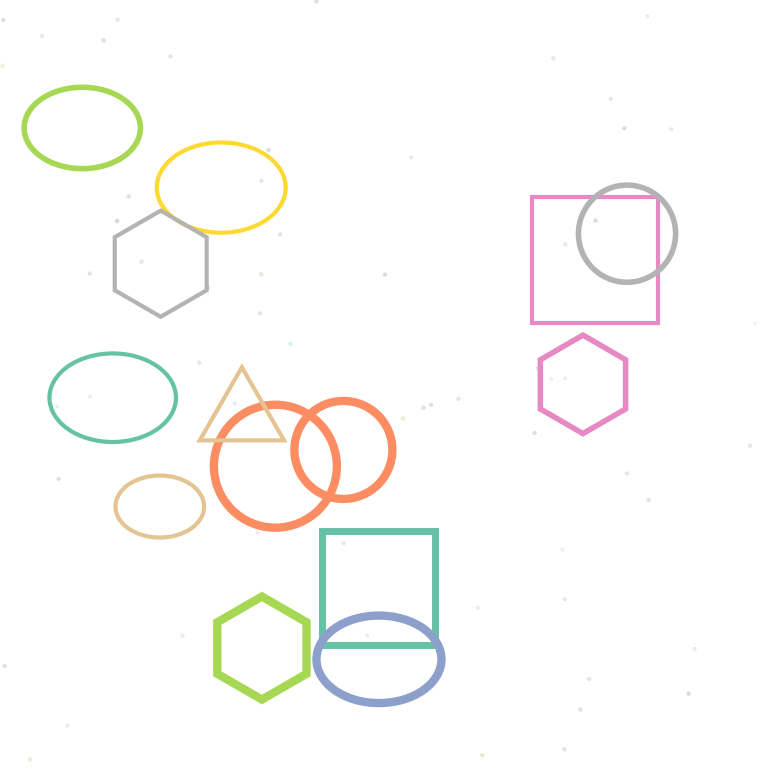[{"shape": "oval", "thickness": 1.5, "radius": 0.41, "center": [0.146, 0.483]}, {"shape": "square", "thickness": 2.5, "radius": 0.37, "center": [0.491, 0.236]}, {"shape": "circle", "thickness": 3, "radius": 0.4, "center": [0.358, 0.395]}, {"shape": "circle", "thickness": 3, "radius": 0.32, "center": [0.446, 0.416]}, {"shape": "oval", "thickness": 3, "radius": 0.41, "center": [0.492, 0.144]}, {"shape": "square", "thickness": 1.5, "radius": 0.41, "center": [0.773, 0.662]}, {"shape": "hexagon", "thickness": 2, "radius": 0.32, "center": [0.757, 0.501]}, {"shape": "oval", "thickness": 2, "radius": 0.38, "center": [0.107, 0.834]}, {"shape": "hexagon", "thickness": 3, "radius": 0.33, "center": [0.34, 0.158]}, {"shape": "oval", "thickness": 1.5, "radius": 0.42, "center": [0.287, 0.756]}, {"shape": "oval", "thickness": 1.5, "radius": 0.29, "center": [0.208, 0.342]}, {"shape": "triangle", "thickness": 1.5, "radius": 0.32, "center": [0.314, 0.46]}, {"shape": "hexagon", "thickness": 1.5, "radius": 0.34, "center": [0.209, 0.658]}, {"shape": "circle", "thickness": 2, "radius": 0.32, "center": [0.814, 0.697]}]